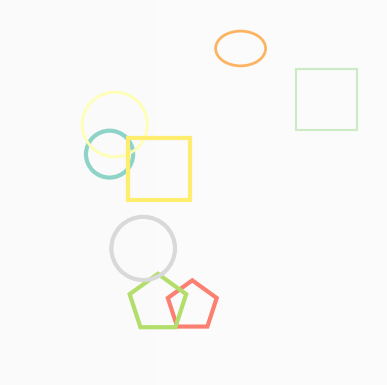[{"shape": "circle", "thickness": 3, "radius": 0.3, "center": [0.283, 0.6]}, {"shape": "circle", "thickness": 2, "radius": 0.42, "center": [0.296, 0.677]}, {"shape": "pentagon", "thickness": 3, "radius": 0.33, "center": [0.496, 0.205]}, {"shape": "oval", "thickness": 2, "radius": 0.32, "center": [0.621, 0.874]}, {"shape": "pentagon", "thickness": 3, "radius": 0.38, "center": [0.408, 0.212]}, {"shape": "circle", "thickness": 3, "radius": 0.41, "center": [0.37, 0.355]}, {"shape": "square", "thickness": 1.5, "radius": 0.39, "center": [0.843, 0.742]}, {"shape": "square", "thickness": 3, "radius": 0.4, "center": [0.411, 0.56]}]